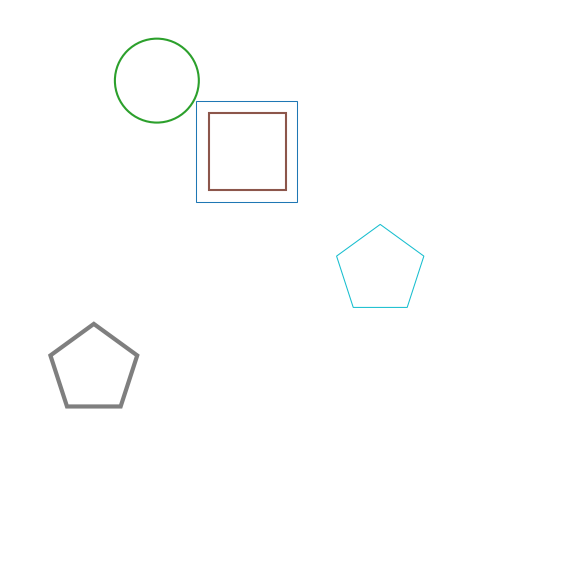[{"shape": "square", "thickness": 0.5, "radius": 0.44, "center": [0.427, 0.737]}, {"shape": "circle", "thickness": 1, "radius": 0.36, "center": [0.272, 0.86]}, {"shape": "square", "thickness": 1, "radius": 0.33, "center": [0.428, 0.736]}, {"shape": "pentagon", "thickness": 2, "radius": 0.4, "center": [0.162, 0.359]}, {"shape": "pentagon", "thickness": 0.5, "radius": 0.4, "center": [0.658, 0.531]}]